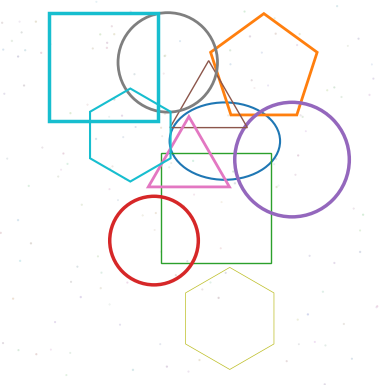[{"shape": "oval", "thickness": 1.5, "radius": 0.72, "center": [0.584, 0.633]}, {"shape": "pentagon", "thickness": 2, "radius": 0.73, "center": [0.685, 0.819]}, {"shape": "square", "thickness": 1, "radius": 0.71, "center": [0.561, 0.459]}, {"shape": "circle", "thickness": 2.5, "radius": 0.58, "center": [0.4, 0.375]}, {"shape": "circle", "thickness": 2.5, "radius": 0.74, "center": [0.759, 0.585]}, {"shape": "triangle", "thickness": 1, "radius": 0.58, "center": [0.542, 0.727]}, {"shape": "triangle", "thickness": 2, "radius": 0.61, "center": [0.491, 0.575]}, {"shape": "circle", "thickness": 2, "radius": 0.65, "center": [0.436, 0.838]}, {"shape": "hexagon", "thickness": 0.5, "radius": 0.66, "center": [0.597, 0.173]}, {"shape": "square", "thickness": 2.5, "radius": 0.7, "center": [0.269, 0.825]}, {"shape": "hexagon", "thickness": 1.5, "radius": 0.6, "center": [0.338, 0.649]}]